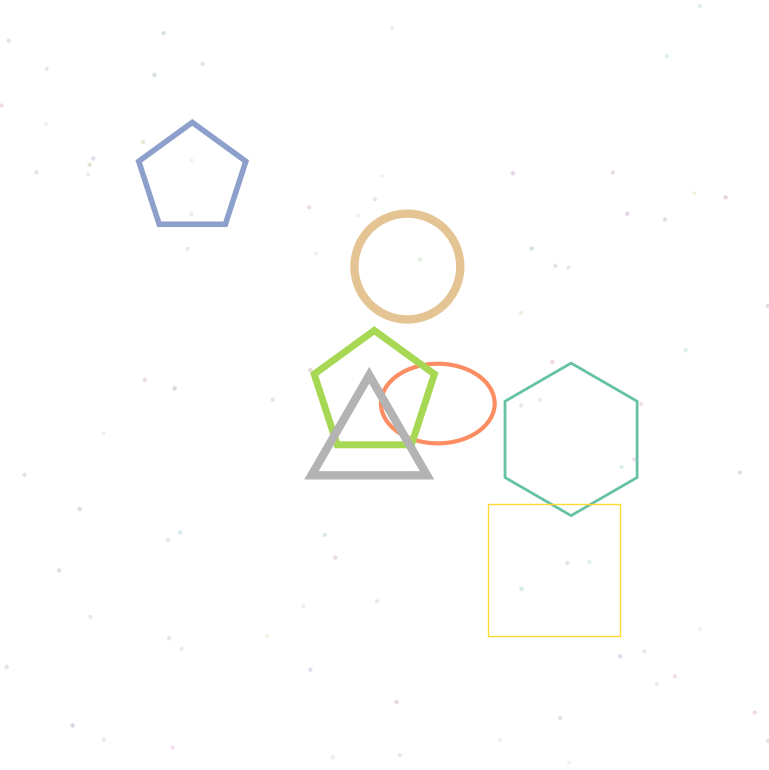[{"shape": "hexagon", "thickness": 1, "radius": 0.5, "center": [0.742, 0.429]}, {"shape": "oval", "thickness": 1.5, "radius": 0.37, "center": [0.569, 0.476]}, {"shape": "pentagon", "thickness": 2, "radius": 0.37, "center": [0.25, 0.768]}, {"shape": "pentagon", "thickness": 2.5, "radius": 0.41, "center": [0.486, 0.489]}, {"shape": "square", "thickness": 0.5, "radius": 0.43, "center": [0.719, 0.26]}, {"shape": "circle", "thickness": 3, "radius": 0.34, "center": [0.529, 0.654]}, {"shape": "triangle", "thickness": 3, "radius": 0.43, "center": [0.48, 0.426]}]